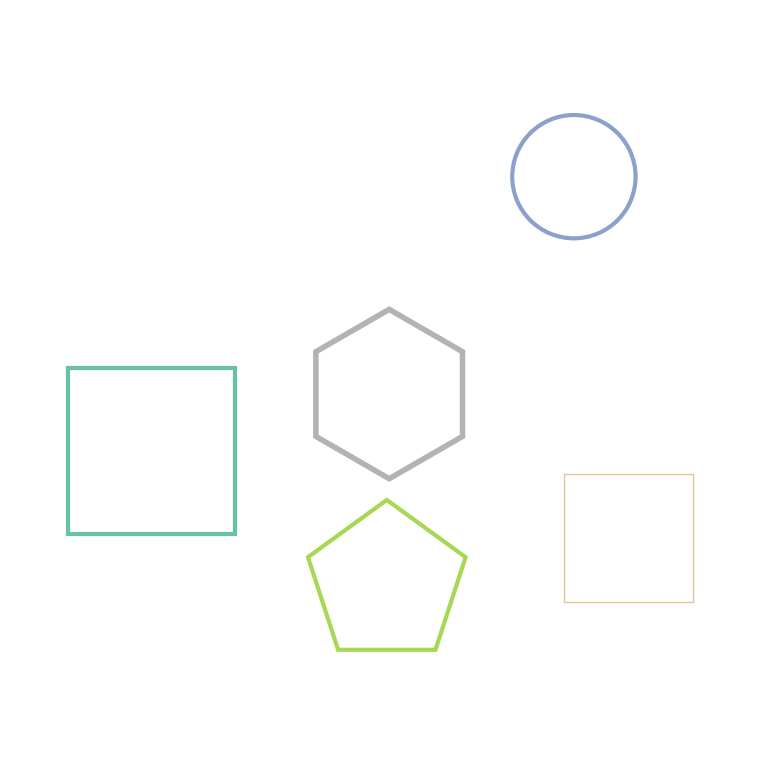[{"shape": "square", "thickness": 1.5, "radius": 0.54, "center": [0.197, 0.414]}, {"shape": "circle", "thickness": 1.5, "radius": 0.4, "center": [0.745, 0.771]}, {"shape": "pentagon", "thickness": 1.5, "radius": 0.54, "center": [0.502, 0.243]}, {"shape": "square", "thickness": 0.5, "radius": 0.42, "center": [0.816, 0.301]}, {"shape": "hexagon", "thickness": 2, "radius": 0.55, "center": [0.505, 0.488]}]